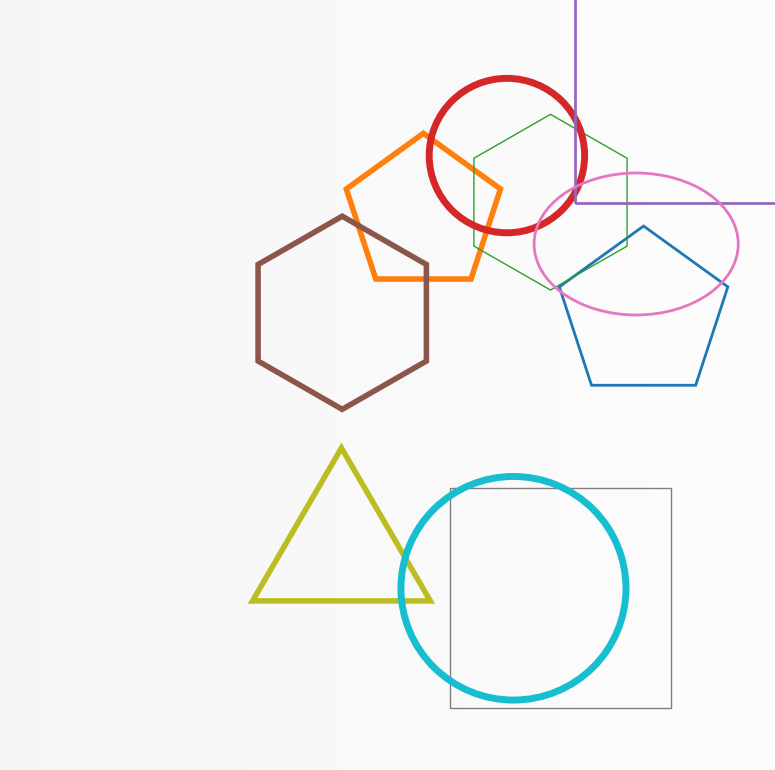[{"shape": "pentagon", "thickness": 1, "radius": 0.57, "center": [0.83, 0.592]}, {"shape": "pentagon", "thickness": 2, "radius": 0.52, "center": [0.546, 0.722]}, {"shape": "hexagon", "thickness": 0.5, "radius": 0.57, "center": [0.71, 0.737]}, {"shape": "circle", "thickness": 2.5, "radius": 0.5, "center": [0.654, 0.798]}, {"shape": "square", "thickness": 1, "radius": 0.74, "center": [0.889, 0.883]}, {"shape": "hexagon", "thickness": 2, "radius": 0.63, "center": [0.442, 0.594]}, {"shape": "oval", "thickness": 1, "radius": 0.66, "center": [0.821, 0.683]}, {"shape": "square", "thickness": 0.5, "radius": 0.71, "center": [0.723, 0.223]}, {"shape": "triangle", "thickness": 2, "radius": 0.66, "center": [0.441, 0.286]}, {"shape": "circle", "thickness": 2.5, "radius": 0.73, "center": [0.663, 0.236]}]